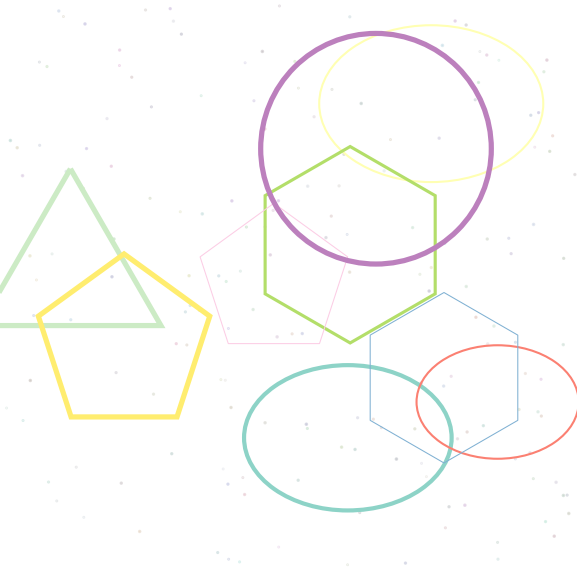[{"shape": "oval", "thickness": 2, "radius": 0.9, "center": [0.602, 0.241]}, {"shape": "oval", "thickness": 1, "radius": 0.97, "center": [0.747, 0.82]}, {"shape": "oval", "thickness": 1, "radius": 0.7, "center": [0.862, 0.303]}, {"shape": "hexagon", "thickness": 0.5, "radius": 0.74, "center": [0.769, 0.345]}, {"shape": "hexagon", "thickness": 1.5, "radius": 0.85, "center": [0.606, 0.575]}, {"shape": "pentagon", "thickness": 0.5, "radius": 0.67, "center": [0.474, 0.513]}, {"shape": "circle", "thickness": 2.5, "radius": 1.0, "center": [0.651, 0.742]}, {"shape": "triangle", "thickness": 2.5, "radius": 0.9, "center": [0.122, 0.526]}, {"shape": "pentagon", "thickness": 2.5, "radius": 0.78, "center": [0.215, 0.403]}]